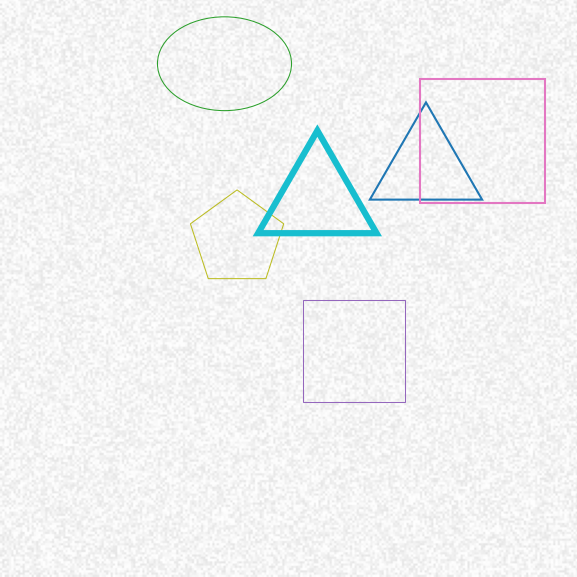[{"shape": "triangle", "thickness": 1, "radius": 0.56, "center": [0.738, 0.71]}, {"shape": "oval", "thickness": 0.5, "radius": 0.58, "center": [0.389, 0.889]}, {"shape": "square", "thickness": 0.5, "radius": 0.44, "center": [0.612, 0.391]}, {"shape": "square", "thickness": 1, "radius": 0.54, "center": [0.836, 0.755]}, {"shape": "pentagon", "thickness": 0.5, "radius": 0.42, "center": [0.411, 0.585]}, {"shape": "triangle", "thickness": 3, "radius": 0.59, "center": [0.55, 0.655]}]